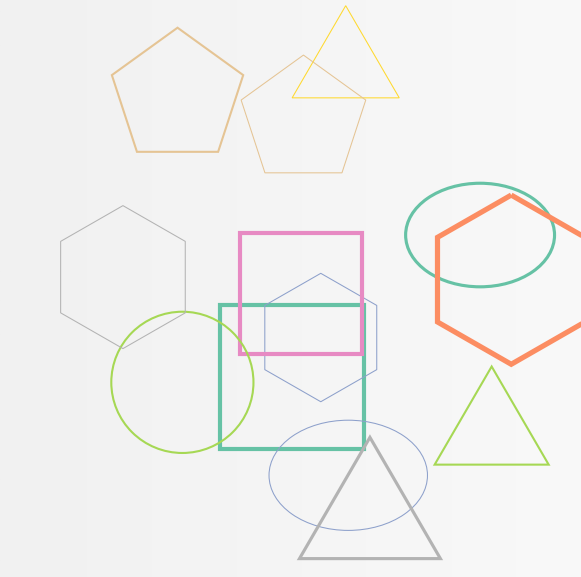[{"shape": "square", "thickness": 2, "radius": 0.62, "center": [0.503, 0.346]}, {"shape": "oval", "thickness": 1.5, "radius": 0.64, "center": [0.826, 0.592]}, {"shape": "hexagon", "thickness": 2.5, "radius": 0.73, "center": [0.88, 0.515]}, {"shape": "hexagon", "thickness": 0.5, "radius": 0.56, "center": [0.552, 0.415]}, {"shape": "oval", "thickness": 0.5, "radius": 0.68, "center": [0.599, 0.176]}, {"shape": "square", "thickness": 2, "radius": 0.53, "center": [0.517, 0.491]}, {"shape": "circle", "thickness": 1, "radius": 0.61, "center": [0.314, 0.337]}, {"shape": "triangle", "thickness": 1, "radius": 0.57, "center": [0.846, 0.251]}, {"shape": "triangle", "thickness": 0.5, "radius": 0.53, "center": [0.595, 0.883]}, {"shape": "pentagon", "thickness": 0.5, "radius": 0.56, "center": [0.522, 0.791]}, {"shape": "pentagon", "thickness": 1, "radius": 0.59, "center": [0.305, 0.832]}, {"shape": "hexagon", "thickness": 0.5, "radius": 0.62, "center": [0.212, 0.519]}, {"shape": "triangle", "thickness": 1.5, "radius": 0.7, "center": [0.636, 0.102]}]